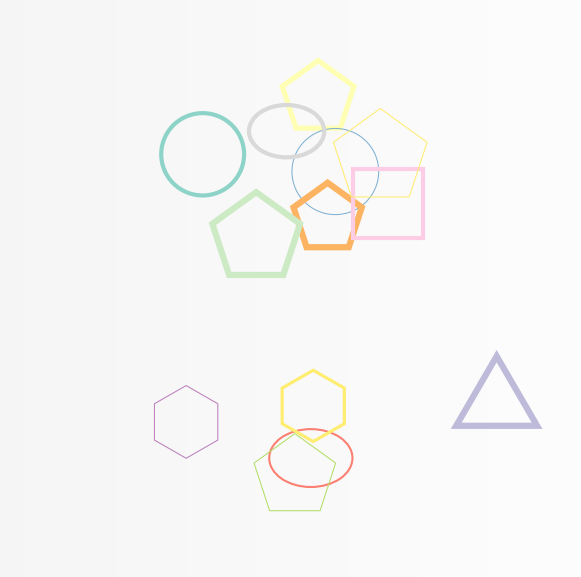[{"shape": "circle", "thickness": 2, "radius": 0.36, "center": [0.349, 0.732]}, {"shape": "pentagon", "thickness": 2.5, "radius": 0.32, "center": [0.547, 0.83]}, {"shape": "triangle", "thickness": 3, "radius": 0.4, "center": [0.854, 0.302]}, {"shape": "oval", "thickness": 1, "radius": 0.36, "center": [0.535, 0.206]}, {"shape": "circle", "thickness": 0.5, "radius": 0.37, "center": [0.577, 0.702]}, {"shape": "pentagon", "thickness": 3, "radius": 0.31, "center": [0.564, 0.621]}, {"shape": "pentagon", "thickness": 0.5, "radius": 0.37, "center": [0.507, 0.174]}, {"shape": "square", "thickness": 2, "radius": 0.3, "center": [0.667, 0.646]}, {"shape": "oval", "thickness": 2, "radius": 0.32, "center": [0.493, 0.772]}, {"shape": "hexagon", "thickness": 0.5, "radius": 0.31, "center": [0.32, 0.269]}, {"shape": "pentagon", "thickness": 3, "radius": 0.4, "center": [0.441, 0.587]}, {"shape": "hexagon", "thickness": 1.5, "radius": 0.31, "center": [0.539, 0.296]}, {"shape": "pentagon", "thickness": 0.5, "radius": 0.42, "center": [0.654, 0.727]}]